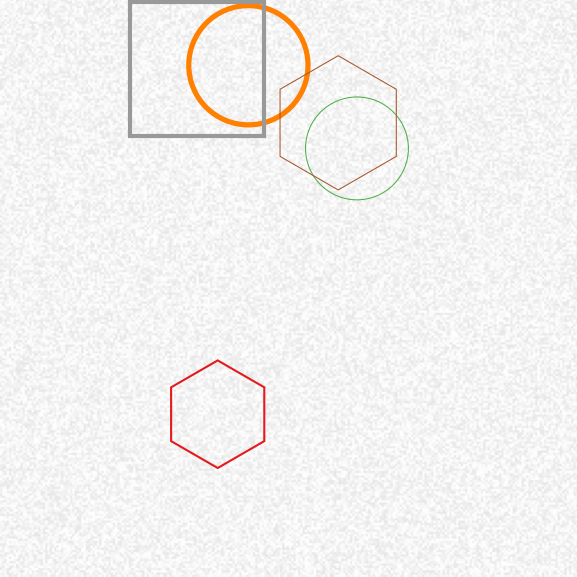[{"shape": "hexagon", "thickness": 1, "radius": 0.47, "center": [0.377, 0.282]}, {"shape": "circle", "thickness": 0.5, "radius": 0.45, "center": [0.618, 0.742]}, {"shape": "circle", "thickness": 2.5, "radius": 0.52, "center": [0.43, 0.886]}, {"shape": "hexagon", "thickness": 0.5, "radius": 0.58, "center": [0.586, 0.786]}, {"shape": "square", "thickness": 2, "radius": 0.58, "center": [0.341, 0.88]}]